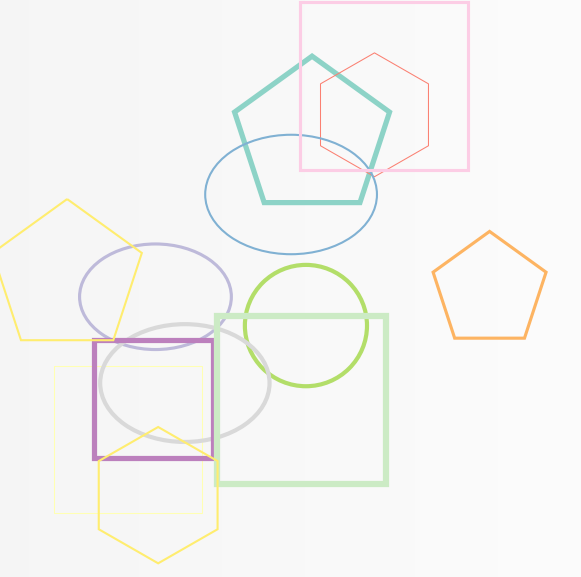[{"shape": "pentagon", "thickness": 2.5, "radius": 0.7, "center": [0.537, 0.762]}, {"shape": "square", "thickness": 0.5, "radius": 0.64, "center": [0.22, 0.239]}, {"shape": "oval", "thickness": 1.5, "radius": 0.65, "center": [0.267, 0.485]}, {"shape": "hexagon", "thickness": 0.5, "radius": 0.54, "center": [0.644, 0.8]}, {"shape": "oval", "thickness": 1, "radius": 0.74, "center": [0.501, 0.662]}, {"shape": "pentagon", "thickness": 1.5, "radius": 0.51, "center": [0.842, 0.496]}, {"shape": "circle", "thickness": 2, "radius": 0.53, "center": [0.526, 0.435]}, {"shape": "square", "thickness": 1.5, "radius": 0.73, "center": [0.661, 0.85]}, {"shape": "oval", "thickness": 2, "radius": 0.73, "center": [0.318, 0.336]}, {"shape": "square", "thickness": 2.5, "radius": 0.51, "center": [0.264, 0.308]}, {"shape": "square", "thickness": 3, "radius": 0.73, "center": [0.518, 0.306]}, {"shape": "pentagon", "thickness": 1, "radius": 0.68, "center": [0.116, 0.519]}, {"shape": "hexagon", "thickness": 1, "radius": 0.59, "center": [0.272, 0.142]}]